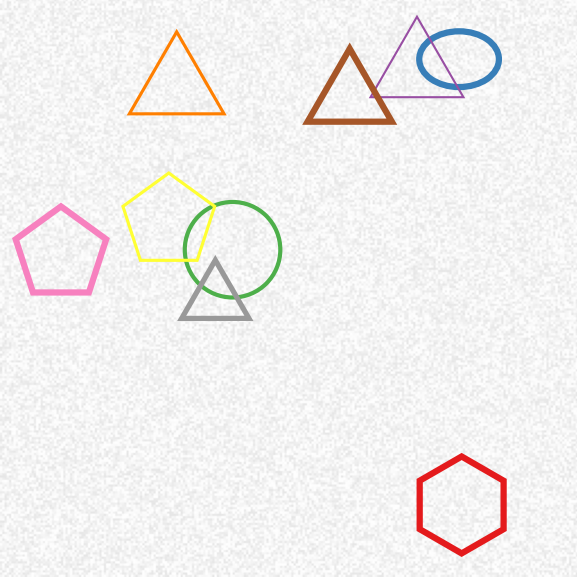[{"shape": "hexagon", "thickness": 3, "radius": 0.42, "center": [0.799, 0.125]}, {"shape": "oval", "thickness": 3, "radius": 0.34, "center": [0.795, 0.897]}, {"shape": "circle", "thickness": 2, "radius": 0.41, "center": [0.403, 0.567]}, {"shape": "triangle", "thickness": 1, "radius": 0.46, "center": [0.722, 0.877]}, {"shape": "triangle", "thickness": 1.5, "radius": 0.47, "center": [0.306, 0.849]}, {"shape": "pentagon", "thickness": 1.5, "radius": 0.42, "center": [0.292, 0.616]}, {"shape": "triangle", "thickness": 3, "radius": 0.42, "center": [0.606, 0.831]}, {"shape": "pentagon", "thickness": 3, "radius": 0.41, "center": [0.106, 0.559]}, {"shape": "triangle", "thickness": 2.5, "radius": 0.34, "center": [0.373, 0.481]}]